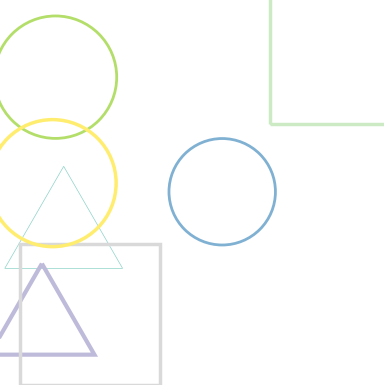[{"shape": "triangle", "thickness": 0.5, "radius": 0.88, "center": [0.165, 0.391]}, {"shape": "triangle", "thickness": 3, "radius": 0.79, "center": [0.109, 0.158]}, {"shape": "circle", "thickness": 2, "radius": 0.69, "center": [0.577, 0.502]}, {"shape": "circle", "thickness": 2, "radius": 0.8, "center": [0.144, 0.8]}, {"shape": "square", "thickness": 2.5, "radius": 0.91, "center": [0.234, 0.183]}, {"shape": "square", "thickness": 2.5, "radius": 0.99, "center": [0.897, 0.875]}, {"shape": "circle", "thickness": 2.5, "radius": 0.82, "center": [0.137, 0.524]}]